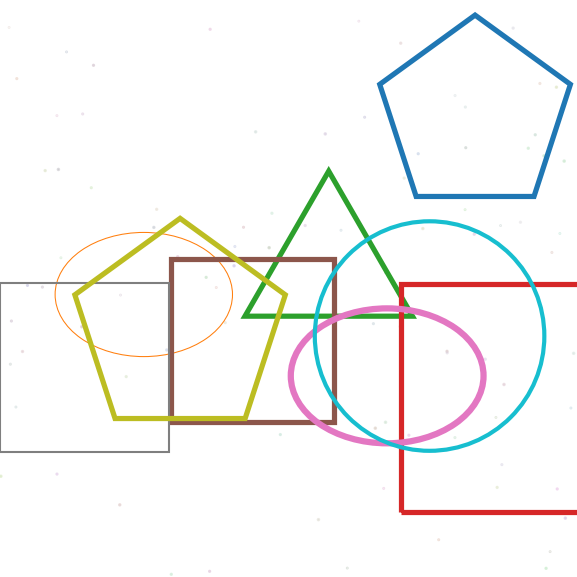[{"shape": "pentagon", "thickness": 2.5, "radius": 0.87, "center": [0.823, 0.799]}, {"shape": "oval", "thickness": 0.5, "radius": 0.77, "center": [0.249, 0.489]}, {"shape": "triangle", "thickness": 2.5, "radius": 0.84, "center": [0.569, 0.535]}, {"shape": "square", "thickness": 2.5, "radius": 0.99, "center": [0.891, 0.31]}, {"shape": "square", "thickness": 2.5, "radius": 0.7, "center": [0.437, 0.41]}, {"shape": "oval", "thickness": 3, "radius": 0.83, "center": [0.67, 0.348]}, {"shape": "square", "thickness": 1, "radius": 0.73, "center": [0.147, 0.362]}, {"shape": "pentagon", "thickness": 2.5, "radius": 0.96, "center": [0.312, 0.429]}, {"shape": "circle", "thickness": 2, "radius": 0.99, "center": [0.744, 0.417]}]